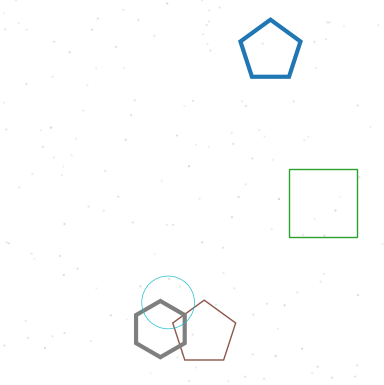[{"shape": "pentagon", "thickness": 3, "radius": 0.41, "center": [0.703, 0.867]}, {"shape": "square", "thickness": 1, "radius": 0.44, "center": [0.839, 0.473]}, {"shape": "pentagon", "thickness": 1, "radius": 0.43, "center": [0.53, 0.134]}, {"shape": "hexagon", "thickness": 3, "radius": 0.36, "center": [0.417, 0.145]}, {"shape": "circle", "thickness": 0.5, "radius": 0.34, "center": [0.437, 0.214]}]